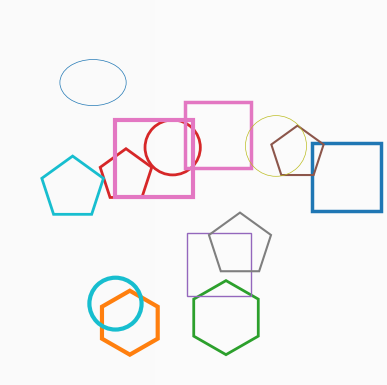[{"shape": "square", "thickness": 2.5, "radius": 0.44, "center": [0.895, 0.54]}, {"shape": "oval", "thickness": 0.5, "radius": 0.43, "center": [0.24, 0.786]}, {"shape": "hexagon", "thickness": 3, "radius": 0.42, "center": [0.335, 0.162]}, {"shape": "hexagon", "thickness": 2, "radius": 0.48, "center": [0.583, 0.175]}, {"shape": "circle", "thickness": 2, "radius": 0.36, "center": [0.446, 0.617]}, {"shape": "pentagon", "thickness": 2, "radius": 0.35, "center": [0.325, 0.544]}, {"shape": "square", "thickness": 1, "radius": 0.41, "center": [0.566, 0.313]}, {"shape": "pentagon", "thickness": 1.5, "radius": 0.35, "center": [0.768, 0.603]}, {"shape": "square", "thickness": 3, "radius": 0.5, "center": [0.398, 0.587]}, {"shape": "square", "thickness": 2.5, "radius": 0.43, "center": [0.563, 0.649]}, {"shape": "pentagon", "thickness": 1.5, "radius": 0.42, "center": [0.619, 0.364]}, {"shape": "circle", "thickness": 0.5, "radius": 0.39, "center": [0.712, 0.621]}, {"shape": "circle", "thickness": 3, "radius": 0.34, "center": [0.298, 0.211]}, {"shape": "pentagon", "thickness": 2, "radius": 0.42, "center": [0.187, 0.511]}]